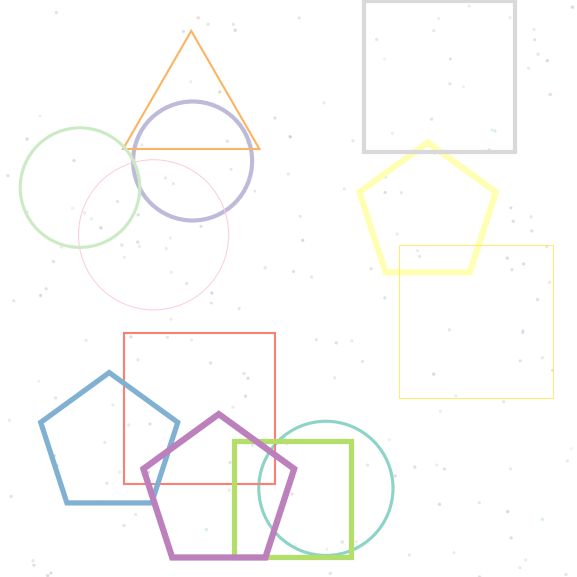[{"shape": "circle", "thickness": 1.5, "radius": 0.58, "center": [0.564, 0.153]}, {"shape": "pentagon", "thickness": 3, "radius": 0.62, "center": [0.741, 0.628]}, {"shape": "circle", "thickness": 2, "radius": 0.52, "center": [0.334, 0.72]}, {"shape": "square", "thickness": 1, "radius": 0.65, "center": [0.345, 0.292]}, {"shape": "pentagon", "thickness": 2.5, "radius": 0.62, "center": [0.189, 0.229]}, {"shape": "triangle", "thickness": 1, "radius": 0.68, "center": [0.331, 0.809]}, {"shape": "square", "thickness": 2.5, "radius": 0.5, "center": [0.507, 0.135]}, {"shape": "circle", "thickness": 0.5, "radius": 0.65, "center": [0.266, 0.593]}, {"shape": "square", "thickness": 2, "radius": 0.65, "center": [0.761, 0.866]}, {"shape": "pentagon", "thickness": 3, "radius": 0.69, "center": [0.379, 0.145]}, {"shape": "circle", "thickness": 1.5, "radius": 0.52, "center": [0.138, 0.674]}, {"shape": "square", "thickness": 0.5, "radius": 0.66, "center": [0.824, 0.442]}]